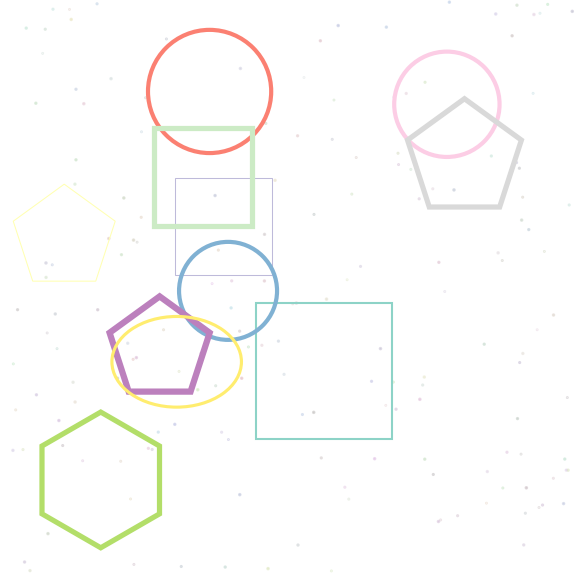[{"shape": "square", "thickness": 1, "radius": 0.59, "center": [0.561, 0.357]}, {"shape": "pentagon", "thickness": 0.5, "radius": 0.46, "center": [0.111, 0.587]}, {"shape": "square", "thickness": 0.5, "radius": 0.42, "center": [0.387, 0.608]}, {"shape": "circle", "thickness": 2, "radius": 0.53, "center": [0.363, 0.841]}, {"shape": "circle", "thickness": 2, "radius": 0.42, "center": [0.395, 0.495]}, {"shape": "hexagon", "thickness": 2.5, "radius": 0.59, "center": [0.174, 0.168]}, {"shape": "circle", "thickness": 2, "radius": 0.46, "center": [0.774, 0.819]}, {"shape": "pentagon", "thickness": 2.5, "radius": 0.52, "center": [0.804, 0.725]}, {"shape": "pentagon", "thickness": 3, "radius": 0.46, "center": [0.276, 0.395]}, {"shape": "square", "thickness": 2.5, "radius": 0.42, "center": [0.352, 0.692]}, {"shape": "oval", "thickness": 1.5, "radius": 0.56, "center": [0.306, 0.373]}]